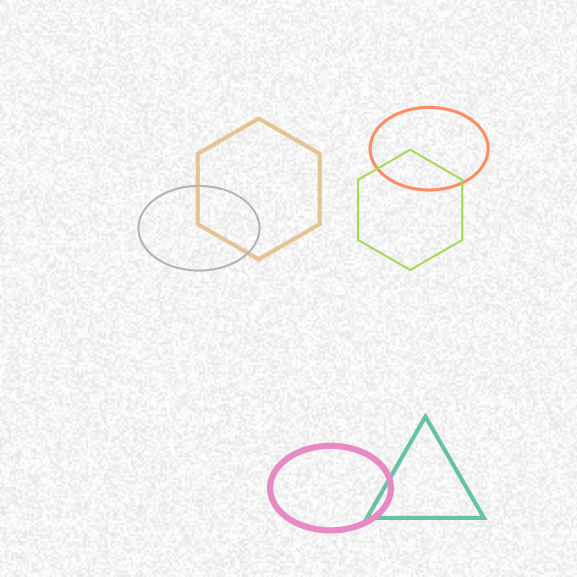[{"shape": "triangle", "thickness": 2, "radius": 0.58, "center": [0.737, 0.161]}, {"shape": "oval", "thickness": 1.5, "radius": 0.51, "center": [0.743, 0.742]}, {"shape": "oval", "thickness": 3, "radius": 0.52, "center": [0.572, 0.154]}, {"shape": "hexagon", "thickness": 1, "radius": 0.52, "center": [0.71, 0.636]}, {"shape": "hexagon", "thickness": 2, "radius": 0.61, "center": [0.448, 0.672]}, {"shape": "oval", "thickness": 1, "radius": 0.52, "center": [0.345, 0.604]}]